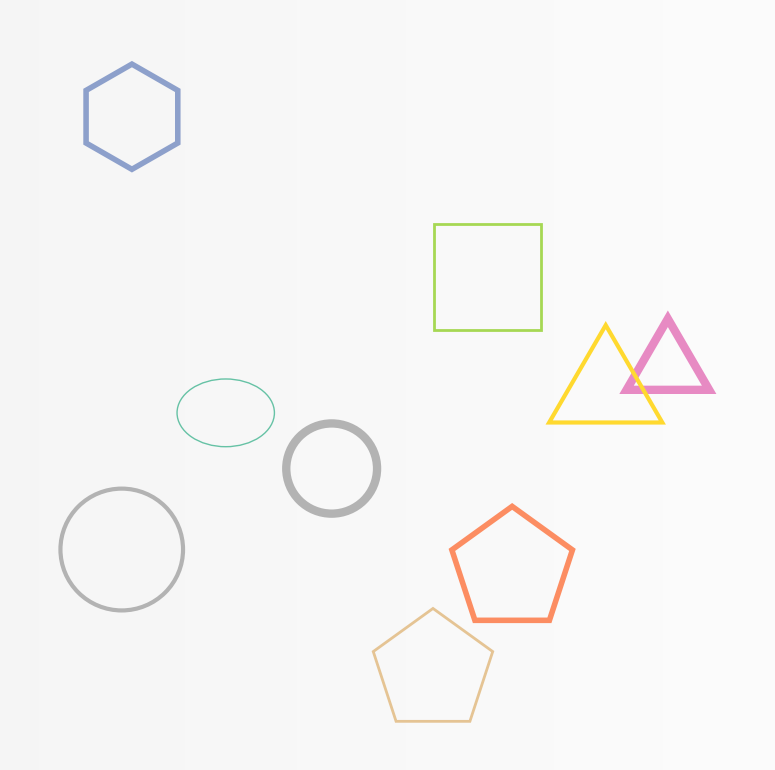[{"shape": "oval", "thickness": 0.5, "radius": 0.31, "center": [0.291, 0.464]}, {"shape": "pentagon", "thickness": 2, "radius": 0.41, "center": [0.661, 0.261]}, {"shape": "hexagon", "thickness": 2, "radius": 0.34, "center": [0.17, 0.848]}, {"shape": "triangle", "thickness": 3, "radius": 0.31, "center": [0.862, 0.524]}, {"shape": "square", "thickness": 1, "radius": 0.35, "center": [0.629, 0.64]}, {"shape": "triangle", "thickness": 1.5, "radius": 0.42, "center": [0.782, 0.493]}, {"shape": "pentagon", "thickness": 1, "radius": 0.41, "center": [0.559, 0.129]}, {"shape": "circle", "thickness": 3, "radius": 0.29, "center": [0.428, 0.392]}, {"shape": "circle", "thickness": 1.5, "radius": 0.4, "center": [0.157, 0.286]}]